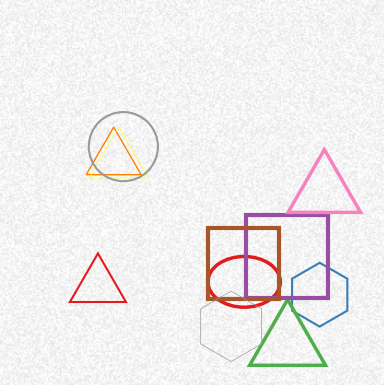[{"shape": "oval", "thickness": 2.5, "radius": 0.47, "center": [0.634, 0.268]}, {"shape": "triangle", "thickness": 1.5, "radius": 0.42, "center": [0.254, 0.258]}, {"shape": "hexagon", "thickness": 1.5, "radius": 0.41, "center": [0.83, 0.235]}, {"shape": "triangle", "thickness": 2.5, "radius": 0.57, "center": [0.747, 0.108]}, {"shape": "square", "thickness": 3, "radius": 0.53, "center": [0.745, 0.334]}, {"shape": "triangle", "thickness": 1, "radius": 0.41, "center": [0.295, 0.587]}, {"shape": "triangle", "thickness": 0.5, "radius": 0.44, "center": [0.309, 0.582]}, {"shape": "square", "thickness": 3, "radius": 0.46, "center": [0.633, 0.316]}, {"shape": "triangle", "thickness": 2.5, "radius": 0.54, "center": [0.843, 0.503]}, {"shape": "hexagon", "thickness": 0.5, "radius": 0.46, "center": [0.6, 0.152]}, {"shape": "circle", "thickness": 1.5, "radius": 0.45, "center": [0.32, 0.619]}]